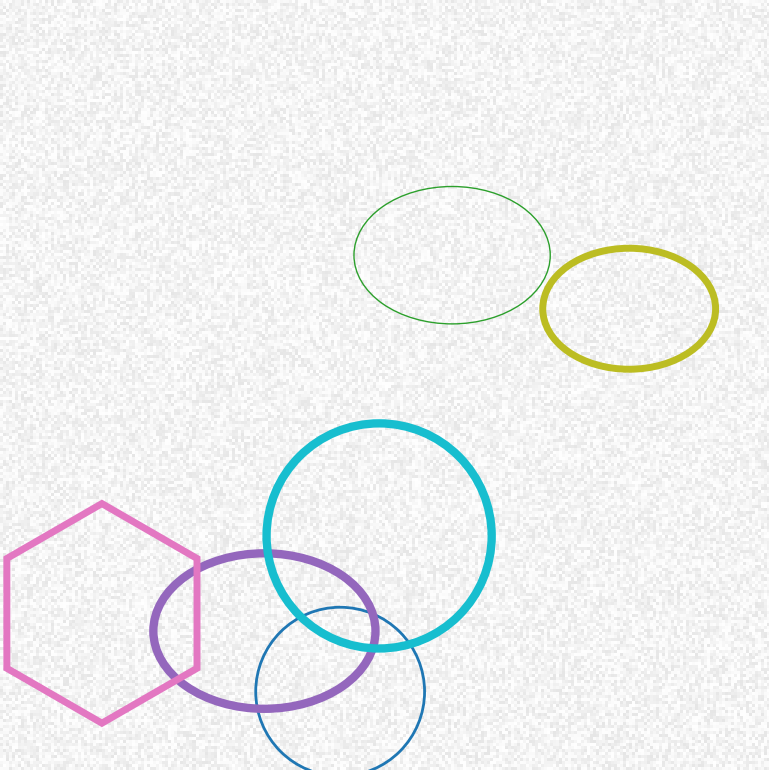[{"shape": "circle", "thickness": 1, "radius": 0.55, "center": [0.442, 0.102]}, {"shape": "oval", "thickness": 0.5, "radius": 0.64, "center": [0.587, 0.669]}, {"shape": "oval", "thickness": 3, "radius": 0.72, "center": [0.343, 0.18]}, {"shape": "hexagon", "thickness": 2.5, "radius": 0.71, "center": [0.132, 0.203]}, {"shape": "oval", "thickness": 2.5, "radius": 0.56, "center": [0.817, 0.599]}, {"shape": "circle", "thickness": 3, "radius": 0.73, "center": [0.492, 0.304]}]